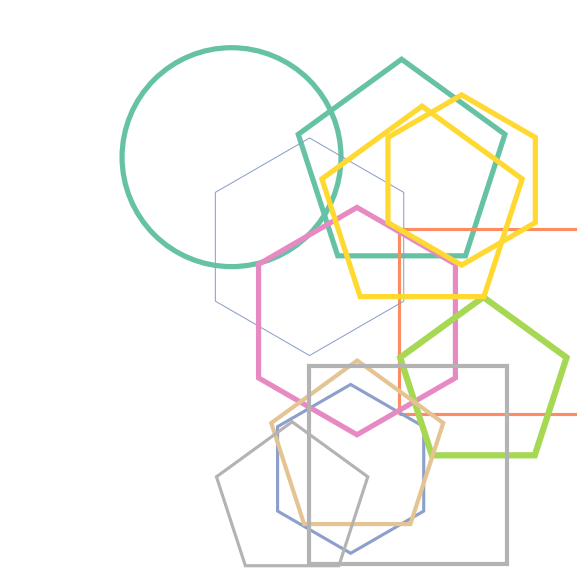[{"shape": "circle", "thickness": 2.5, "radius": 0.95, "center": [0.401, 0.727]}, {"shape": "pentagon", "thickness": 2.5, "radius": 0.94, "center": [0.695, 0.708]}, {"shape": "square", "thickness": 1.5, "radius": 0.8, "center": [0.85, 0.442]}, {"shape": "hexagon", "thickness": 0.5, "radius": 0.94, "center": [0.536, 0.572]}, {"shape": "hexagon", "thickness": 1.5, "radius": 0.73, "center": [0.607, 0.187]}, {"shape": "hexagon", "thickness": 2.5, "radius": 0.98, "center": [0.618, 0.443]}, {"shape": "pentagon", "thickness": 3, "radius": 0.76, "center": [0.837, 0.333]}, {"shape": "hexagon", "thickness": 2.5, "radius": 0.74, "center": [0.799, 0.687]}, {"shape": "pentagon", "thickness": 2.5, "radius": 0.91, "center": [0.731, 0.633]}, {"shape": "pentagon", "thickness": 2, "radius": 0.78, "center": [0.619, 0.218]}, {"shape": "square", "thickness": 2, "radius": 0.86, "center": [0.706, 0.193]}, {"shape": "pentagon", "thickness": 1.5, "radius": 0.69, "center": [0.506, 0.131]}]